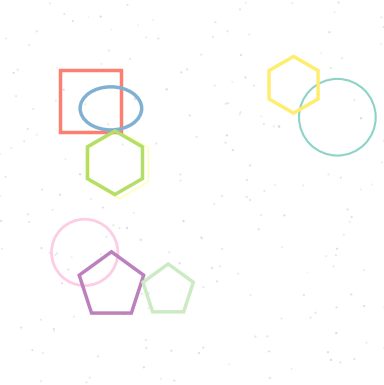[{"shape": "circle", "thickness": 1.5, "radius": 0.5, "center": [0.876, 0.696]}, {"shape": "hexagon", "thickness": 1, "radius": 0.44, "center": [0.309, 0.572]}, {"shape": "square", "thickness": 2.5, "radius": 0.4, "center": [0.235, 0.738]}, {"shape": "oval", "thickness": 2.5, "radius": 0.4, "center": [0.288, 0.718]}, {"shape": "hexagon", "thickness": 2.5, "radius": 0.41, "center": [0.299, 0.577]}, {"shape": "circle", "thickness": 2, "radius": 0.43, "center": [0.22, 0.344]}, {"shape": "pentagon", "thickness": 2.5, "radius": 0.44, "center": [0.289, 0.258]}, {"shape": "pentagon", "thickness": 2.5, "radius": 0.34, "center": [0.437, 0.246]}, {"shape": "hexagon", "thickness": 2.5, "radius": 0.37, "center": [0.762, 0.78]}]